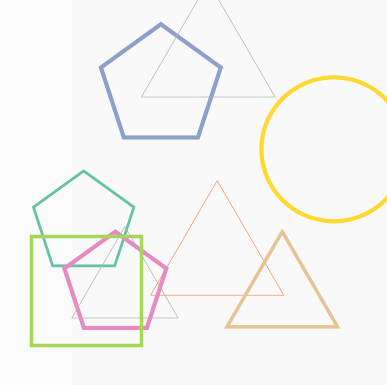[{"shape": "pentagon", "thickness": 2, "radius": 0.68, "center": [0.216, 0.42]}, {"shape": "triangle", "thickness": 0.5, "radius": 0.99, "center": [0.56, 0.332]}, {"shape": "pentagon", "thickness": 3, "radius": 0.81, "center": [0.415, 0.774]}, {"shape": "pentagon", "thickness": 3, "radius": 0.69, "center": [0.298, 0.26]}, {"shape": "square", "thickness": 2.5, "radius": 0.71, "center": [0.222, 0.245]}, {"shape": "circle", "thickness": 3, "radius": 0.93, "center": [0.862, 0.612]}, {"shape": "triangle", "thickness": 2.5, "radius": 0.82, "center": [0.728, 0.233]}, {"shape": "triangle", "thickness": 0.5, "radius": 1.0, "center": [0.537, 0.848]}, {"shape": "triangle", "thickness": 0.5, "radius": 0.79, "center": [0.322, 0.253]}]